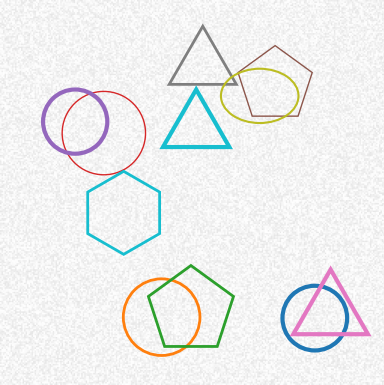[{"shape": "circle", "thickness": 3, "radius": 0.42, "center": [0.818, 0.174]}, {"shape": "circle", "thickness": 2, "radius": 0.5, "center": [0.42, 0.176]}, {"shape": "pentagon", "thickness": 2, "radius": 0.58, "center": [0.496, 0.194]}, {"shape": "circle", "thickness": 1, "radius": 0.54, "center": [0.27, 0.654]}, {"shape": "circle", "thickness": 3, "radius": 0.42, "center": [0.195, 0.684]}, {"shape": "pentagon", "thickness": 1, "radius": 0.51, "center": [0.715, 0.78]}, {"shape": "triangle", "thickness": 3, "radius": 0.56, "center": [0.859, 0.188]}, {"shape": "triangle", "thickness": 2, "radius": 0.5, "center": [0.527, 0.831]}, {"shape": "oval", "thickness": 1.5, "radius": 0.5, "center": [0.675, 0.751]}, {"shape": "hexagon", "thickness": 2, "radius": 0.54, "center": [0.321, 0.447]}, {"shape": "triangle", "thickness": 3, "radius": 0.5, "center": [0.51, 0.668]}]